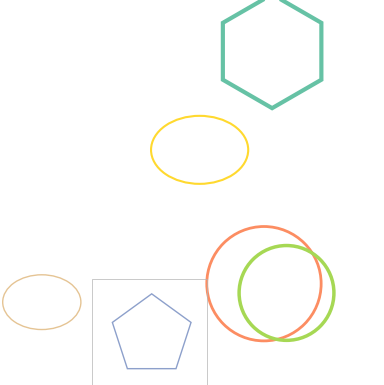[{"shape": "hexagon", "thickness": 3, "radius": 0.74, "center": [0.707, 0.867]}, {"shape": "circle", "thickness": 2, "radius": 0.74, "center": [0.686, 0.263]}, {"shape": "pentagon", "thickness": 1, "radius": 0.54, "center": [0.394, 0.129]}, {"shape": "circle", "thickness": 2.5, "radius": 0.62, "center": [0.744, 0.239]}, {"shape": "oval", "thickness": 1.5, "radius": 0.63, "center": [0.519, 0.611]}, {"shape": "oval", "thickness": 1, "radius": 0.51, "center": [0.109, 0.215]}, {"shape": "square", "thickness": 0.5, "radius": 0.74, "center": [0.389, 0.126]}]